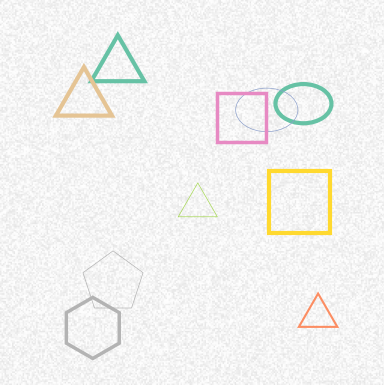[{"shape": "oval", "thickness": 3, "radius": 0.36, "center": [0.788, 0.731]}, {"shape": "triangle", "thickness": 3, "radius": 0.4, "center": [0.306, 0.829]}, {"shape": "triangle", "thickness": 1.5, "radius": 0.29, "center": [0.826, 0.18]}, {"shape": "oval", "thickness": 0.5, "radius": 0.4, "center": [0.693, 0.715]}, {"shape": "square", "thickness": 2.5, "radius": 0.32, "center": [0.627, 0.695]}, {"shape": "triangle", "thickness": 0.5, "radius": 0.29, "center": [0.514, 0.466]}, {"shape": "square", "thickness": 3, "radius": 0.4, "center": [0.778, 0.476]}, {"shape": "triangle", "thickness": 3, "radius": 0.42, "center": [0.218, 0.742]}, {"shape": "pentagon", "thickness": 0.5, "radius": 0.41, "center": [0.294, 0.266]}, {"shape": "hexagon", "thickness": 2.5, "radius": 0.4, "center": [0.241, 0.148]}]